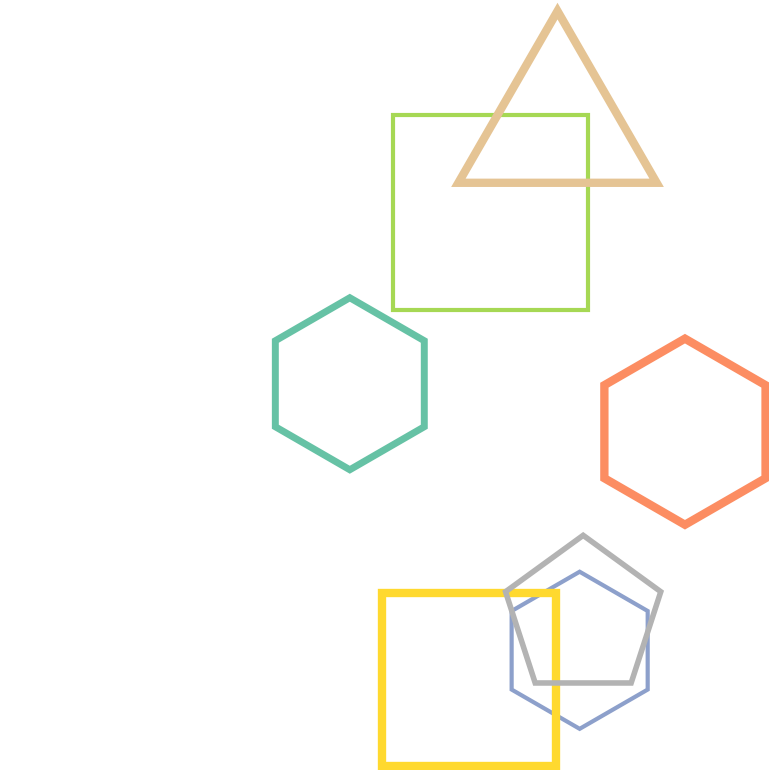[{"shape": "hexagon", "thickness": 2.5, "radius": 0.56, "center": [0.454, 0.502]}, {"shape": "hexagon", "thickness": 3, "radius": 0.6, "center": [0.89, 0.439]}, {"shape": "hexagon", "thickness": 1.5, "radius": 0.51, "center": [0.753, 0.155]}, {"shape": "square", "thickness": 1.5, "radius": 0.63, "center": [0.637, 0.724]}, {"shape": "square", "thickness": 3, "radius": 0.56, "center": [0.609, 0.117]}, {"shape": "triangle", "thickness": 3, "radius": 0.74, "center": [0.724, 0.837]}, {"shape": "pentagon", "thickness": 2, "radius": 0.53, "center": [0.757, 0.199]}]